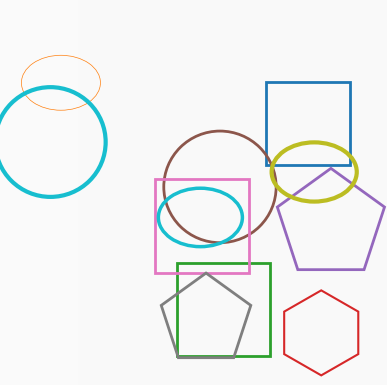[{"shape": "square", "thickness": 2, "radius": 0.54, "center": [0.794, 0.678]}, {"shape": "oval", "thickness": 0.5, "radius": 0.51, "center": [0.157, 0.785]}, {"shape": "square", "thickness": 2, "radius": 0.6, "center": [0.578, 0.196]}, {"shape": "hexagon", "thickness": 1.5, "radius": 0.55, "center": [0.829, 0.135]}, {"shape": "pentagon", "thickness": 2, "radius": 0.73, "center": [0.854, 0.417]}, {"shape": "circle", "thickness": 2, "radius": 0.72, "center": [0.568, 0.515]}, {"shape": "square", "thickness": 2, "radius": 0.61, "center": [0.521, 0.412]}, {"shape": "pentagon", "thickness": 2, "radius": 0.61, "center": [0.532, 0.169]}, {"shape": "oval", "thickness": 3, "radius": 0.55, "center": [0.811, 0.553]}, {"shape": "oval", "thickness": 2.5, "radius": 0.54, "center": [0.517, 0.435]}, {"shape": "circle", "thickness": 3, "radius": 0.71, "center": [0.13, 0.631]}]